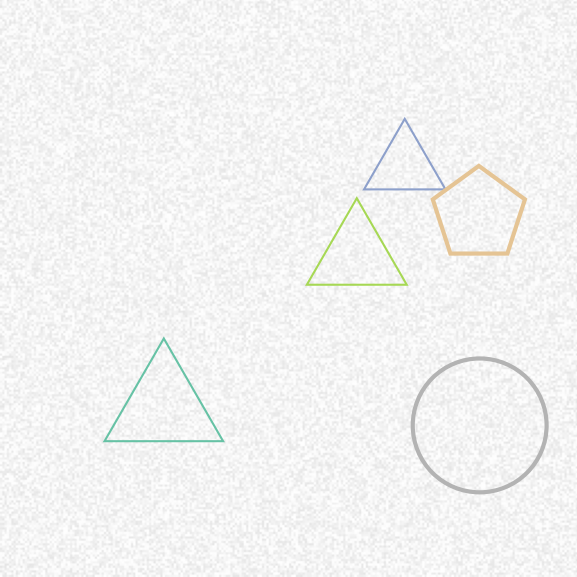[{"shape": "triangle", "thickness": 1, "radius": 0.59, "center": [0.284, 0.294]}, {"shape": "triangle", "thickness": 1, "radius": 0.41, "center": [0.701, 0.712]}, {"shape": "triangle", "thickness": 1, "radius": 0.5, "center": [0.618, 0.556]}, {"shape": "pentagon", "thickness": 2, "radius": 0.42, "center": [0.829, 0.628]}, {"shape": "circle", "thickness": 2, "radius": 0.58, "center": [0.831, 0.262]}]